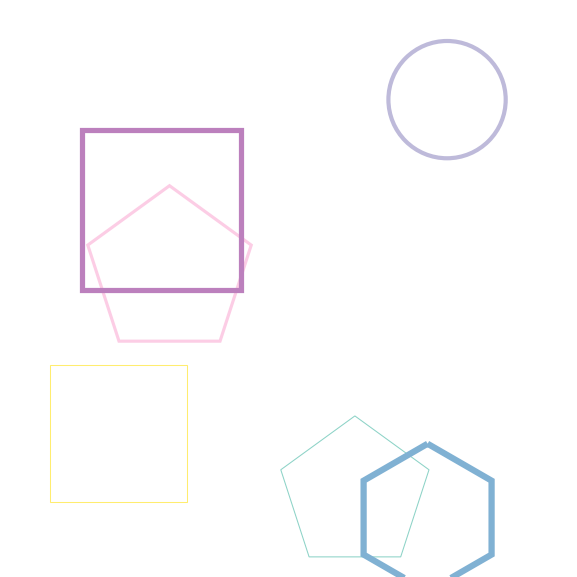[{"shape": "pentagon", "thickness": 0.5, "radius": 0.67, "center": [0.615, 0.144]}, {"shape": "circle", "thickness": 2, "radius": 0.51, "center": [0.774, 0.827]}, {"shape": "hexagon", "thickness": 3, "radius": 0.64, "center": [0.74, 0.103]}, {"shape": "pentagon", "thickness": 1.5, "radius": 0.74, "center": [0.294, 0.529]}, {"shape": "square", "thickness": 2.5, "radius": 0.69, "center": [0.28, 0.636]}, {"shape": "square", "thickness": 0.5, "radius": 0.59, "center": [0.205, 0.249]}]